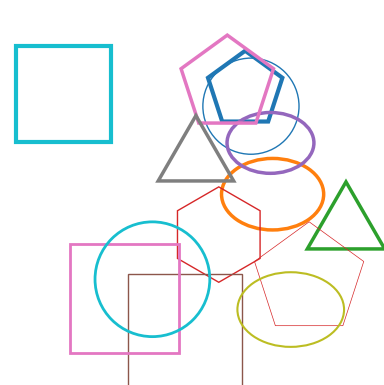[{"shape": "pentagon", "thickness": 3, "radius": 0.51, "center": [0.637, 0.767]}, {"shape": "circle", "thickness": 1, "radius": 0.62, "center": [0.652, 0.724]}, {"shape": "oval", "thickness": 2.5, "radius": 0.66, "center": [0.708, 0.496]}, {"shape": "triangle", "thickness": 2.5, "radius": 0.58, "center": [0.899, 0.411]}, {"shape": "pentagon", "thickness": 0.5, "radius": 0.75, "center": [0.803, 0.275]}, {"shape": "hexagon", "thickness": 1, "radius": 0.62, "center": [0.568, 0.391]}, {"shape": "oval", "thickness": 2.5, "radius": 0.56, "center": [0.703, 0.629]}, {"shape": "square", "thickness": 1, "radius": 0.74, "center": [0.481, 0.14]}, {"shape": "pentagon", "thickness": 2.5, "radius": 0.63, "center": [0.59, 0.783]}, {"shape": "square", "thickness": 2, "radius": 0.7, "center": [0.323, 0.224]}, {"shape": "triangle", "thickness": 2.5, "radius": 0.57, "center": [0.509, 0.587]}, {"shape": "oval", "thickness": 1.5, "radius": 0.69, "center": [0.755, 0.196]}, {"shape": "circle", "thickness": 2, "radius": 0.75, "center": [0.396, 0.275]}, {"shape": "square", "thickness": 3, "radius": 0.62, "center": [0.165, 0.756]}]